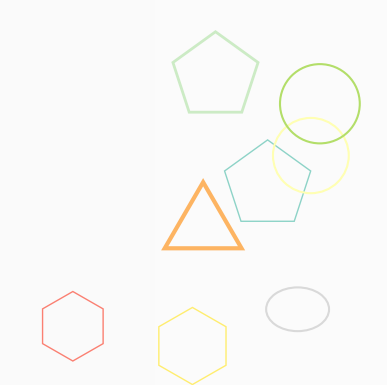[{"shape": "pentagon", "thickness": 1, "radius": 0.58, "center": [0.691, 0.52]}, {"shape": "circle", "thickness": 1.5, "radius": 0.49, "center": [0.802, 0.596]}, {"shape": "hexagon", "thickness": 1, "radius": 0.45, "center": [0.188, 0.153]}, {"shape": "triangle", "thickness": 3, "radius": 0.57, "center": [0.524, 0.412]}, {"shape": "circle", "thickness": 1.5, "radius": 0.51, "center": [0.826, 0.731]}, {"shape": "oval", "thickness": 1.5, "radius": 0.41, "center": [0.768, 0.197]}, {"shape": "pentagon", "thickness": 2, "radius": 0.58, "center": [0.556, 0.802]}, {"shape": "hexagon", "thickness": 1, "radius": 0.5, "center": [0.497, 0.101]}]